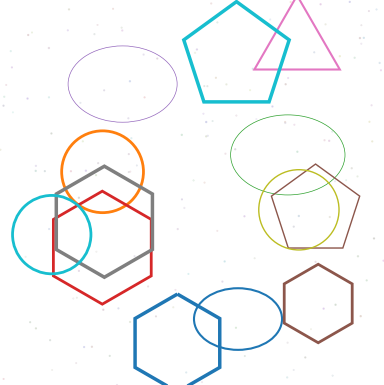[{"shape": "oval", "thickness": 1.5, "radius": 0.57, "center": [0.618, 0.171]}, {"shape": "hexagon", "thickness": 2.5, "radius": 0.63, "center": [0.461, 0.109]}, {"shape": "circle", "thickness": 2, "radius": 0.53, "center": [0.266, 0.554]}, {"shape": "oval", "thickness": 0.5, "radius": 0.74, "center": [0.748, 0.598]}, {"shape": "hexagon", "thickness": 2, "radius": 0.73, "center": [0.266, 0.357]}, {"shape": "oval", "thickness": 0.5, "radius": 0.71, "center": [0.318, 0.782]}, {"shape": "hexagon", "thickness": 2, "radius": 0.51, "center": [0.827, 0.212]}, {"shape": "pentagon", "thickness": 1, "radius": 0.6, "center": [0.82, 0.453]}, {"shape": "triangle", "thickness": 1.5, "radius": 0.64, "center": [0.772, 0.884]}, {"shape": "hexagon", "thickness": 2.5, "radius": 0.72, "center": [0.271, 0.424]}, {"shape": "circle", "thickness": 1, "radius": 0.52, "center": [0.776, 0.455]}, {"shape": "circle", "thickness": 2, "radius": 0.51, "center": [0.134, 0.391]}, {"shape": "pentagon", "thickness": 2.5, "radius": 0.72, "center": [0.614, 0.852]}]